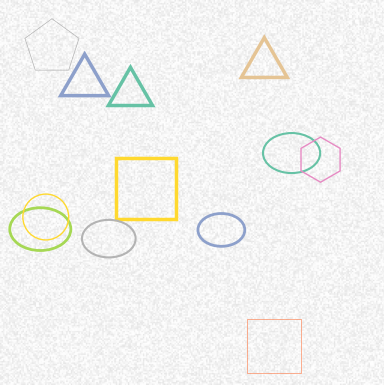[{"shape": "triangle", "thickness": 2.5, "radius": 0.33, "center": [0.339, 0.759]}, {"shape": "oval", "thickness": 1.5, "radius": 0.37, "center": [0.757, 0.602]}, {"shape": "square", "thickness": 0.5, "radius": 0.35, "center": [0.712, 0.101]}, {"shape": "triangle", "thickness": 2.5, "radius": 0.36, "center": [0.22, 0.788]}, {"shape": "oval", "thickness": 2, "radius": 0.3, "center": [0.575, 0.403]}, {"shape": "hexagon", "thickness": 1, "radius": 0.29, "center": [0.833, 0.585]}, {"shape": "oval", "thickness": 2, "radius": 0.4, "center": [0.105, 0.405]}, {"shape": "circle", "thickness": 1, "radius": 0.3, "center": [0.119, 0.436]}, {"shape": "square", "thickness": 2.5, "radius": 0.4, "center": [0.379, 0.511]}, {"shape": "triangle", "thickness": 2.5, "radius": 0.34, "center": [0.687, 0.833]}, {"shape": "oval", "thickness": 1.5, "radius": 0.35, "center": [0.283, 0.38]}, {"shape": "pentagon", "thickness": 0.5, "radius": 0.37, "center": [0.135, 0.878]}]